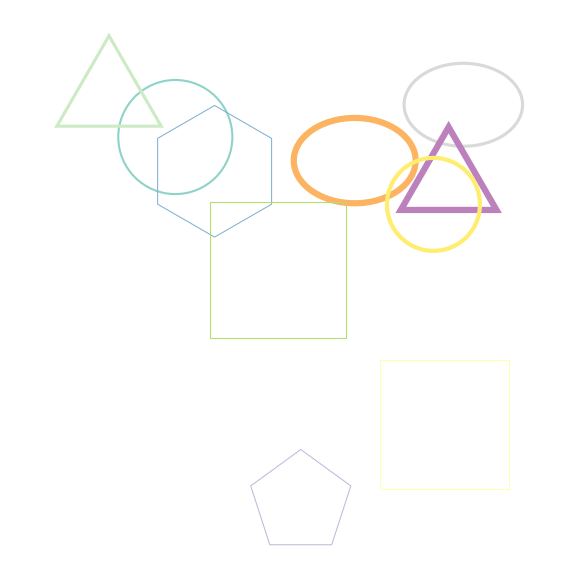[{"shape": "circle", "thickness": 1, "radius": 0.49, "center": [0.304, 0.762]}, {"shape": "square", "thickness": 0.5, "radius": 0.56, "center": [0.77, 0.264]}, {"shape": "pentagon", "thickness": 0.5, "radius": 0.46, "center": [0.521, 0.13]}, {"shape": "hexagon", "thickness": 0.5, "radius": 0.57, "center": [0.372, 0.703]}, {"shape": "oval", "thickness": 3, "radius": 0.53, "center": [0.614, 0.721]}, {"shape": "square", "thickness": 0.5, "radius": 0.59, "center": [0.481, 0.532]}, {"shape": "oval", "thickness": 1.5, "radius": 0.51, "center": [0.802, 0.818]}, {"shape": "triangle", "thickness": 3, "radius": 0.48, "center": [0.777, 0.683]}, {"shape": "triangle", "thickness": 1.5, "radius": 0.52, "center": [0.189, 0.833]}, {"shape": "circle", "thickness": 2, "radius": 0.4, "center": [0.751, 0.645]}]